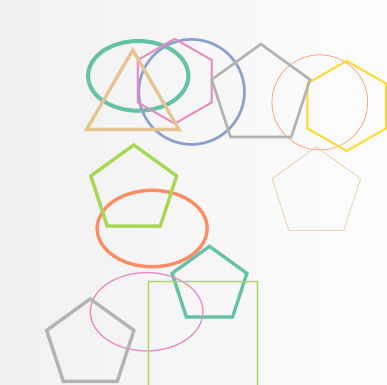[{"shape": "oval", "thickness": 3, "radius": 0.65, "center": [0.357, 0.803]}, {"shape": "pentagon", "thickness": 2.5, "radius": 0.51, "center": [0.541, 0.259]}, {"shape": "oval", "thickness": 2.5, "radius": 0.71, "center": [0.393, 0.406]}, {"shape": "circle", "thickness": 0.5, "radius": 0.62, "center": [0.825, 0.734]}, {"shape": "circle", "thickness": 2, "radius": 0.68, "center": [0.494, 0.761]}, {"shape": "oval", "thickness": 1, "radius": 0.73, "center": [0.378, 0.19]}, {"shape": "hexagon", "thickness": 1.5, "radius": 0.55, "center": [0.451, 0.789]}, {"shape": "square", "thickness": 1, "radius": 0.7, "center": [0.522, 0.13]}, {"shape": "pentagon", "thickness": 2.5, "radius": 0.58, "center": [0.345, 0.507]}, {"shape": "hexagon", "thickness": 1.5, "radius": 0.59, "center": [0.895, 0.725]}, {"shape": "triangle", "thickness": 2.5, "radius": 0.69, "center": [0.343, 0.733]}, {"shape": "pentagon", "thickness": 0.5, "radius": 0.6, "center": [0.816, 0.498]}, {"shape": "pentagon", "thickness": 2.5, "radius": 0.59, "center": [0.233, 0.105]}, {"shape": "pentagon", "thickness": 2, "radius": 0.67, "center": [0.673, 0.752]}]